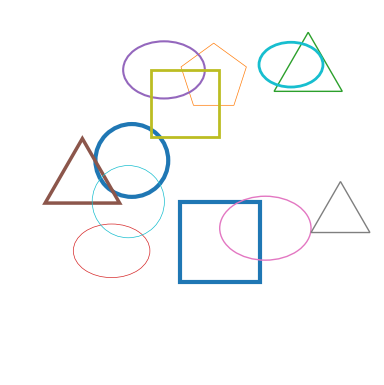[{"shape": "square", "thickness": 3, "radius": 0.52, "center": [0.571, 0.371]}, {"shape": "circle", "thickness": 3, "radius": 0.47, "center": [0.342, 0.583]}, {"shape": "pentagon", "thickness": 0.5, "radius": 0.45, "center": [0.555, 0.799]}, {"shape": "triangle", "thickness": 1, "radius": 0.51, "center": [0.8, 0.814]}, {"shape": "oval", "thickness": 0.5, "radius": 0.5, "center": [0.29, 0.349]}, {"shape": "oval", "thickness": 1.5, "radius": 0.53, "center": [0.426, 0.818]}, {"shape": "triangle", "thickness": 2.5, "radius": 0.56, "center": [0.214, 0.528]}, {"shape": "oval", "thickness": 1, "radius": 0.59, "center": [0.689, 0.407]}, {"shape": "triangle", "thickness": 1, "radius": 0.44, "center": [0.884, 0.44]}, {"shape": "square", "thickness": 2, "radius": 0.44, "center": [0.481, 0.731]}, {"shape": "circle", "thickness": 0.5, "radius": 0.47, "center": [0.333, 0.476]}, {"shape": "oval", "thickness": 2, "radius": 0.42, "center": [0.756, 0.832]}]